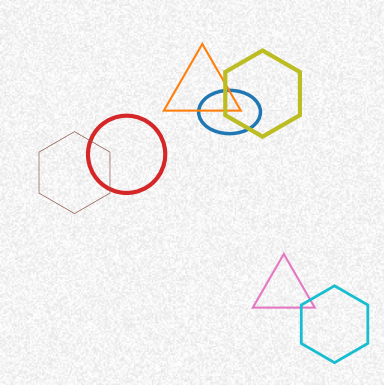[{"shape": "oval", "thickness": 2.5, "radius": 0.4, "center": [0.596, 0.709]}, {"shape": "triangle", "thickness": 1.5, "radius": 0.58, "center": [0.525, 0.77]}, {"shape": "circle", "thickness": 3, "radius": 0.5, "center": [0.329, 0.599]}, {"shape": "hexagon", "thickness": 0.5, "radius": 0.53, "center": [0.193, 0.552]}, {"shape": "triangle", "thickness": 1.5, "radius": 0.46, "center": [0.737, 0.247]}, {"shape": "hexagon", "thickness": 3, "radius": 0.56, "center": [0.682, 0.757]}, {"shape": "hexagon", "thickness": 2, "radius": 0.5, "center": [0.869, 0.158]}]